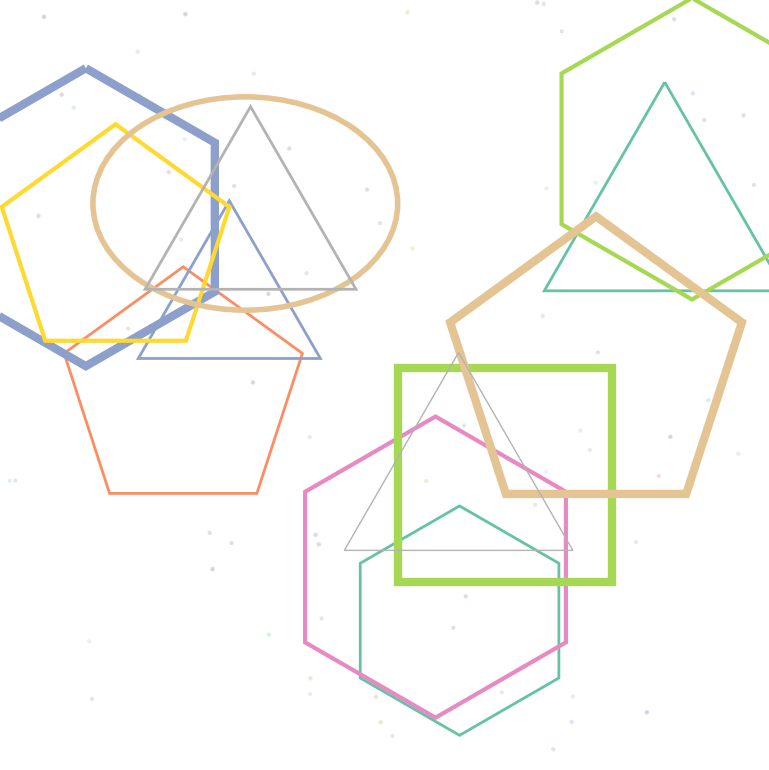[{"shape": "hexagon", "thickness": 1, "radius": 0.74, "center": [0.597, 0.194]}, {"shape": "triangle", "thickness": 1, "radius": 0.9, "center": [0.863, 0.713]}, {"shape": "pentagon", "thickness": 1, "radius": 0.81, "center": [0.238, 0.491]}, {"shape": "triangle", "thickness": 1, "radius": 0.68, "center": [0.298, 0.603]}, {"shape": "hexagon", "thickness": 3, "radius": 0.97, "center": [0.111, 0.718]}, {"shape": "hexagon", "thickness": 1.5, "radius": 0.98, "center": [0.566, 0.264]}, {"shape": "hexagon", "thickness": 1.5, "radius": 0.98, "center": [0.899, 0.807]}, {"shape": "square", "thickness": 3, "radius": 0.69, "center": [0.656, 0.383]}, {"shape": "pentagon", "thickness": 1.5, "radius": 0.78, "center": [0.15, 0.683]}, {"shape": "pentagon", "thickness": 3, "radius": 1.0, "center": [0.774, 0.52]}, {"shape": "oval", "thickness": 2, "radius": 0.99, "center": [0.319, 0.736]}, {"shape": "triangle", "thickness": 1, "radius": 0.79, "center": [0.325, 0.703]}, {"shape": "triangle", "thickness": 0.5, "radius": 0.86, "center": [0.596, 0.371]}]